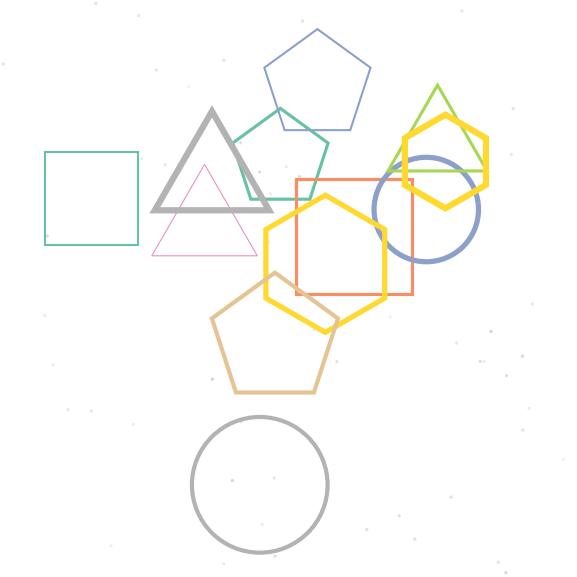[{"shape": "square", "thickness": 1, "radius": 0.4, "center": [0.159, 0.655]}, {"shape": "pentagon", "thickness": 1.5, "radius": 0.43, "center": [0.485, 0.725]}, {"shape": "square", "thickness": 1.5, "radius": 0.5, "center": [0.612, 0.59]}, {"shape": "circle", "thickness": 2.5, "radius": 0.45, "center": [0.738, 0.636]}, {"shape": "pentagon", "thickness": 1, "radius": 0.48, "center": [0.55, 0.852]}, {"shape": "triangle", "thickness": 0.5, "radius": 0.53, "center": [0.354, 0.609]}, {"shape": "triangle", "thickness": 1.5, "radius": 0.5, "center": [0.758, 0.753]}, {"shape": "hexagon", "thickness": 2.5, "radius": 0.59, "center": [0.563, 0.542]}, {"shape": "hexagon", "thickness": 3, "radius": 0.41, "center": [0.771, 0.719]}, {"shape": "pentagon", "thickness": 2, "radius": 0.57, "center": [0.476, 0.412]}, {"shape": "circle", "thickness": 2, "radius": 0.59, "center": [0.45, 0.16]}, {"shape": "triangle", "thickness": 3, "radius": 0.57, "center": [0.367, 0.692]}]